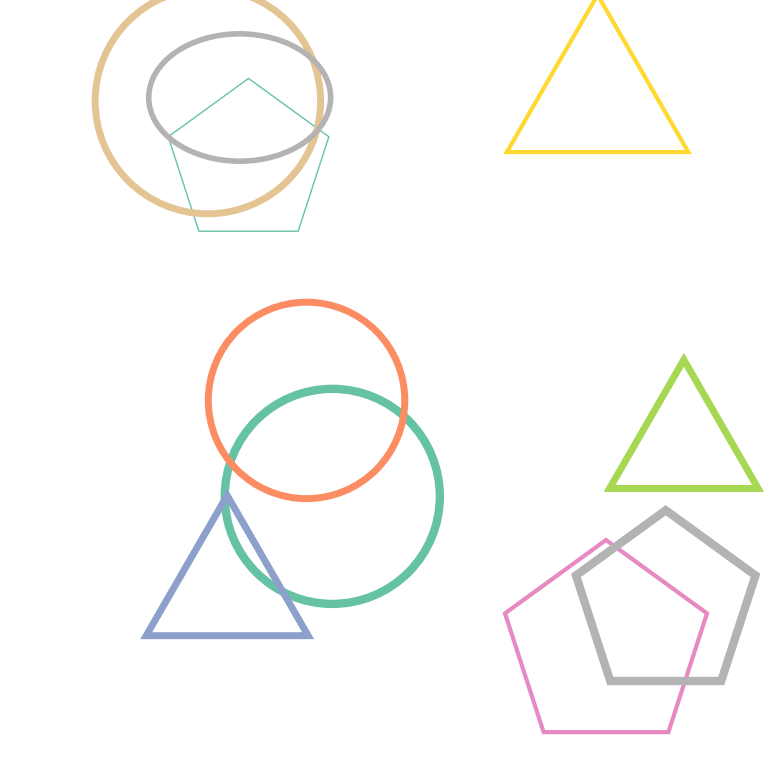[{"shape": "circle", "thickness": 3, "radius": 0.7, "center": [0.432, 0.355]}, {"shape": "pentagon", "thickness": 0.5, "radius": 0.55, "center": [0.323, 0.788]}, {"shape": "circle", "thickness": 2.5, "radius": 0.64, "center": [0.398, 0.48]}, {"shape": "triangle", "thickness": 2.5, "radius": 0.61, "center": [0.295, 0.235]}, {"shape": "pentagon", "thickness": 1.5, "radius": 0.69, "center": [0.787, 0.161]}, {"shape": "triangle", "thickness": 2.5, "radius": 0.56, "center": [0.888, 0.421]}, {"shape": "triangle", "thickness": 1.5, "radius": 0.68, "center": [0.776, 0.871]}, {"shape": "circle", "thickness": 2.5, "radius": 0.73, "center": [0.27, 0.869]}, {"shape": "pentagon", "thickness": 3, "radius": 0.61, "center": [0.865, 0.215]}, {"shape": "oval", "thickness": 2, "radius": 0.59, "center": [0.311, 0.873]}]